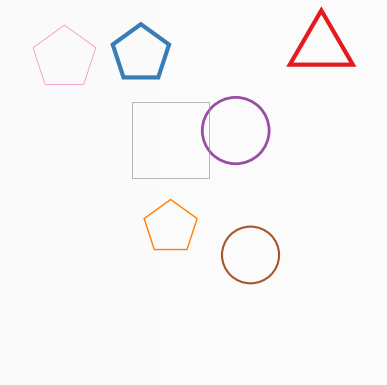[{"shape": "triangle", "thickness": 3, "radius": 0.47, "center": [0.829, 0.879]}, {"shape": "pentagon", "thickness": 3, "radius": 0.38, "center": [0.364, 0.861]}, {"shape": "circle", "thickness": 2, "radius": 0.43, "center": [0.608, 0.661]}, {"shape": "pentagon", "thickness": 1, "radius": 0.36, "center": [0.44, 0.41]}, {"shape": "circle", "thickness": 1.5, "radius": 0.37, "center": [0.647, 0.338]}, {"shape": "pentagon", "thickness": 0.5, "radius": 0.43, "center": [0.166, 0.85]}, {"shape": "square", "thickness": 0.5, "radius": 0.49, "center": [0.44, 0.636]}]